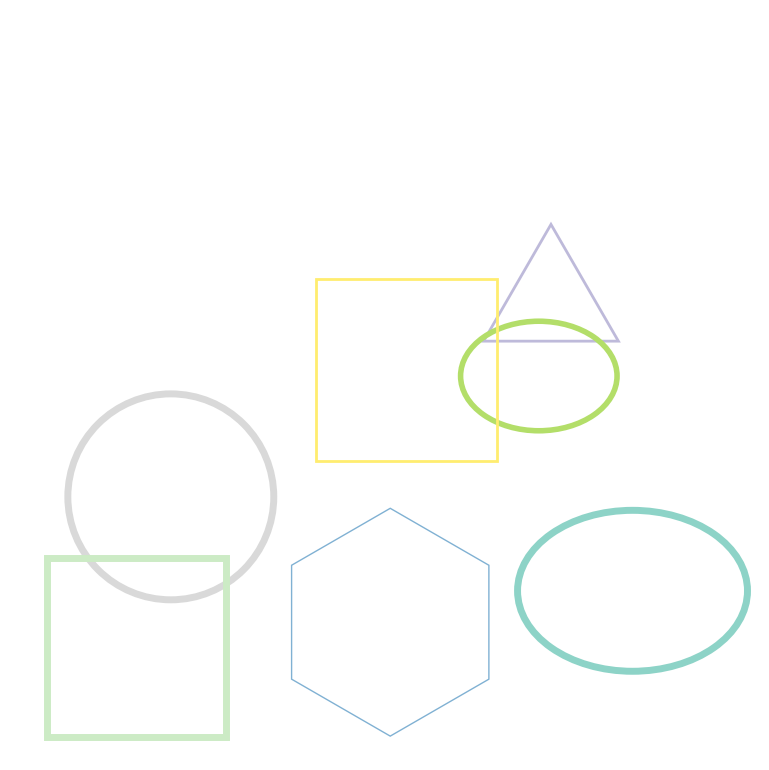[{"shape": "oval", "thickness": 2.5, "radius": 0.75, "center": [0.821, 0.233]}, {"shape": "triangle", "thickness": 1, "radius": 0.51, "center": [0.716, 0.607]}, {"shape": "hexagon", "thickness": 0.5, "radius": 0.74, "center": [0.507, 0.192]}, {"shape": "oval", "thickness": 2, "radius": 0.51, "center": [0.7, 0.512]}, {"shape": "circle", "thickness": 2.5, "radius": 0.67, "center": [0.222, 0.355]}, {"shape": "square", "thickness": 2.5, "radius": 0.58, "center": [0.177, 0.159]}, {"shape": "square", "thickness": 1, "radius": 0.59, "center": [0.528, 0.52]}]